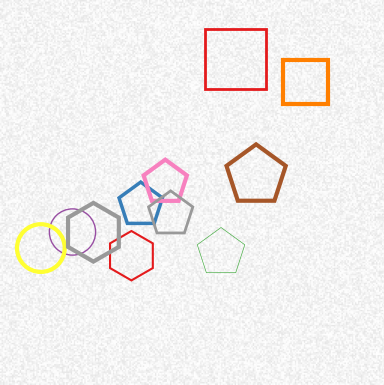[{"shape": "hexagon", "thickness": 1.5, "radius": 0.32, "center": [0.341, 0.336]}, {"shape": "square", "thickness": 2, "radius": 0.39, "center": [0.613, 0.846]}, {"shape": "pentagon", "thickness": 2.5, "radius": 0.3, "center": [0.366, 0.468]}, {"shape": "pentagon", "thickness": 0.5, "radius": 0.32, "center": [0.574, 0.344]}, {"shape": "circle", "thickness": 1, "radius": 0.3, "center": [0.188, 0.397]}, {"shape": "square", "thickness": 3, "radius": 0.29, "center": [0.794, 0.786]}, {"shape": "circle", "thickness": 3, "radius": 0.31, "center": [0.106, 0.356]}, {"shape": "pentagon", "thickness": 3, "radius": 0.4, "center": [0.665, 0.544]}, {"shape": "pentagon", "thickness": 3, "radius": 0.3, "center": [0.429, 0.526]}, {"shape": "hexagon", "thickness": 3, "radius": 0.38, "center": [0.243, 0.397]}, {"shape": "pentagon", "thickness": 2, "radius": 0.3, "center": [0.443, 0.444]}]